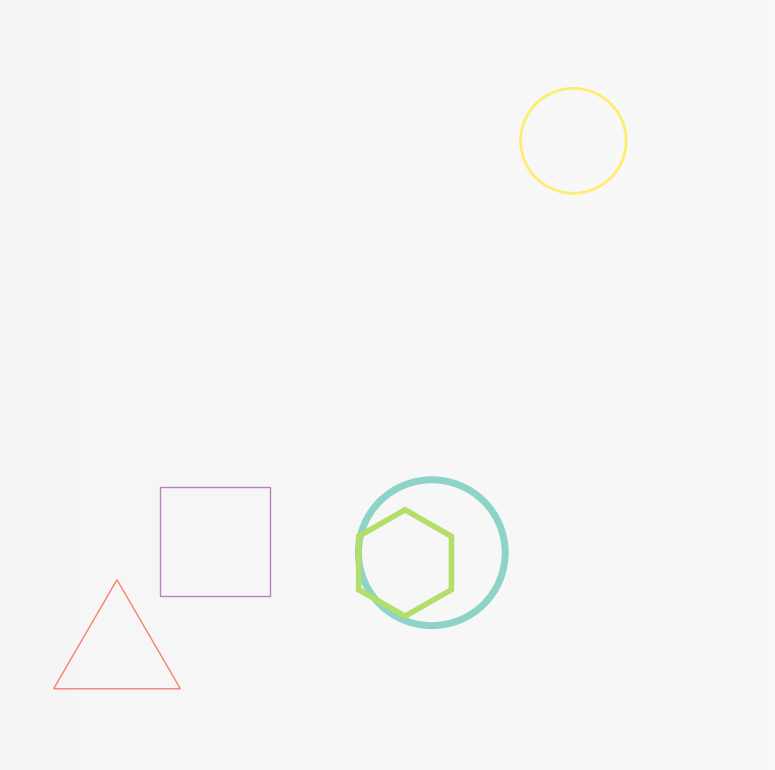[{"shape": "circle", "thickness": 2.5, "radius": 0.47, "center": [0.557, 0.282]}, {"shape": "triangle", "thickness": 0.5, "radius": 0.47, "center": [0.151, 0.153]}, {"shape": "hexagon", "thickness": 2, "radius": 0.35, "center": [0.523, 0.269]}, {"shape": "square", "thickness": 0.5, "radius": 0.35, "center": [0.278, 0.296]}, {"shape": "circle", "thickness": 1, "radius": 0.34, "center": [0.74, 0.817]}]